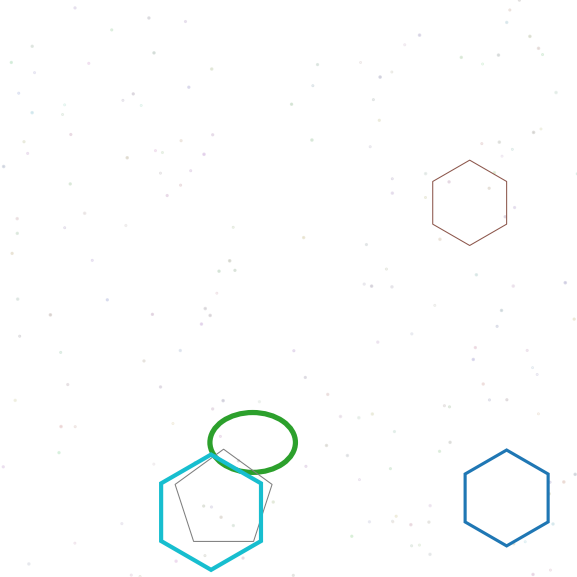[{"shape": "hexagon", "thickness": 1.5, "radius": 0.41, "center": [0.877, 0.137]}, {"shape": "oval", "thickness": 2.5, "radius": 0.37, "center": [0.438, 0.233]}, {"shape": "hexagon", "thickness": 0.5, "radius": 0.37, "center": [0.813, 0.648]}, {"shape": "pentagon", "thickness": 0.5, "radius": 0.44, "center": [0.387, 0.133]}, {"shape": "hexagon", "thickness": 2, "radius": 0.5, "center": [0.365, 0.112]}]